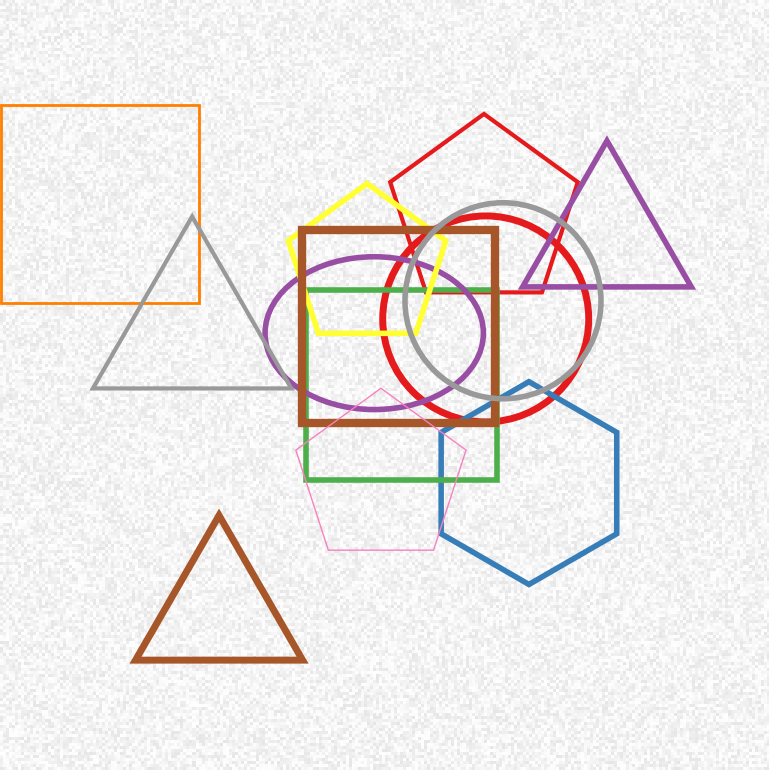[{"shape": "pentagon", "thickness": 1.5, "radius": 0.64, "center": [0.629, 0.724]}, {"shape": "circle", "thickness": 2.5, "radius": 0.67, "center": [0.631, 0.586]}, {"shape": "hexagon", "thickness": 2, "radius": 0.66, "center": [0.687, 0.373]}, {"shape": "square", "thickness": 2, "radius": 0.62, "center": [0.521, 0.5]}, {"shape": "triangle", "thickness": 2, "radius": 0.63, "center": [0.788, 0.691]}, {"shape": "oval", "thickness": 2, "radius": 0.71, "center": [0.486, 0.567]}, {"shape": "square", "thickness": 1, "radius": 0.64, "center": [0.13, 0.735]}, {"shape": "pentagon", "thickness": 2, "radius": 0.54, "center": [0.477, 0.654]}, {"shape": "triangle", "thickness": 2.5, "radius": 0.63, "center": [0.284, 0.205]}, {"shape": "square", "thickness": 3, "radius": 0.63, "center": [0.518, 0.576]}, {"shape": "pentagon", "thickness": 0.5, "radius": 0.58, "center": [0.495, 0.38]}, {"shape": "circle", "thickness": 2, "radius": 0.64, "center": [0.653, 0.609]}, {"shape": "triangle", "thickness": 1.5, "radius": 0.74, "center": [0.25, 0.57]}]